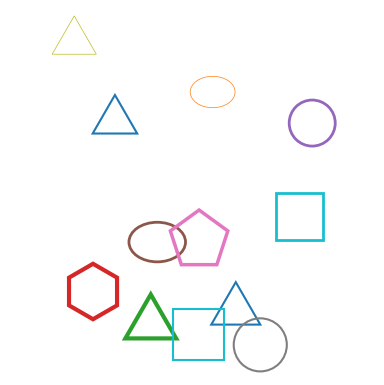[{"shape": "triangle", "thickness": 1.5, "radius": 0.33, "center": [0.299, 0.687]}, {"shape": "triangle", "thickness": 1.5, "radius": 0.37, "center": [0.612, 0.194]}, {"shape": "oval", "thickness": 0.5, "radius": 0.29, "center": [0.552, 0.761]}, {"shape": "triangle", "thickness": 3, "radius": 0.38, "center": [0.392, 0.159]}, {"shape": "hexagon", "thickness": 3, "radius": 0.36, "center": [0.242, 0.243]}, {"shape": "circle", "thickness": 2, "radius": 0.3, "center": [0.811, 0.68]}, {"shape": "oval", "thickness": 2, "radius": 0.37, "center": [0.408, 0.371]}, {"shape": "pentagon", "thickness": 2.5, "radius": 0.39, "center": [0.517, 0.376]}, {"shape": "circle", "thickness": 1.5, "radius": 0.34, "center": [0.676, 0.104]}, {"shape": "triangle", "thickness": 0.5, "radius": 0.33, "center": [0.193, 0.892]}, {"shape": "square", "thickness": 1.5, "radius": 0.33, "center": [0.515, 0.131]}, {"shape": "square", "thickness": 2, "radius": 0.3, "center": [0.777, 0.438]}]